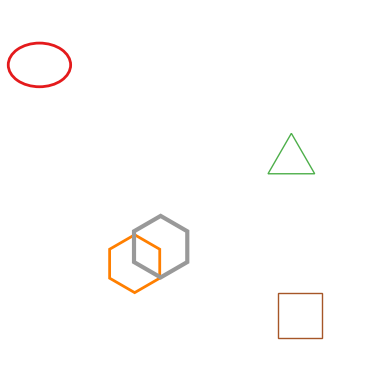[{"shape": "oval", "thickness": 2, "radius": 0.41, "center": [0.102, 0.831]}, {"shape": "triangle", "thickness": 1, "radius": 0.35, "center": [0.757, 0.584]}, {"shape": "hexagon", "thickness": 2, "radius": 0.38, "center": [0.35, 0.315]}, {"shape": "square", "thickness": 1, "radius": 0.29, "center": [0.779, 0.18]}, {"shape": "hexagon", "thickness": 3, "radius": 0.4, "center": [0.417, 0.359]}]